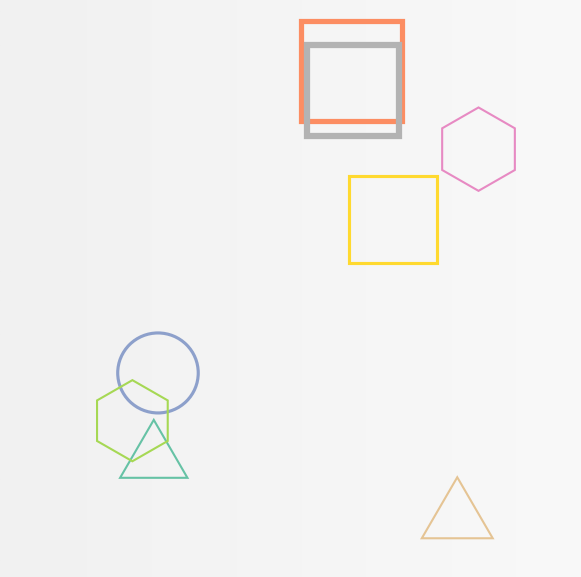[{"shape": "triangle", "thickness": 1, "radius": 0.33, "center": [0.265, 0.205]}, {"shape": "square", "thickness": 2.5, "radius": 0.44, "center": [0.605, 0.876]}, {"shape": "circle", "thickness": 1.5, "radius": 0.35, "center": [0.272, 0.353]}, {"shape": "hexagon", "thickness": 1, "radius": 0.36, "center": [0.823, 0.741]}, {"shape": "hexagon", "thickness": 1, "radius": 0.35, "center": [0.228, 0.271]}, {"shape": "square", "thickness": 1.5, "radius": 0.38, "center": [0.676, 0.619]}, {"shape": "triangle", "thickness": 1, "radius": 0.35, "center": [0.787, 0.102]}, {"shape": "square", "thickness": 3, "radius": 0.4, "center": [0.608, 0.842]}]